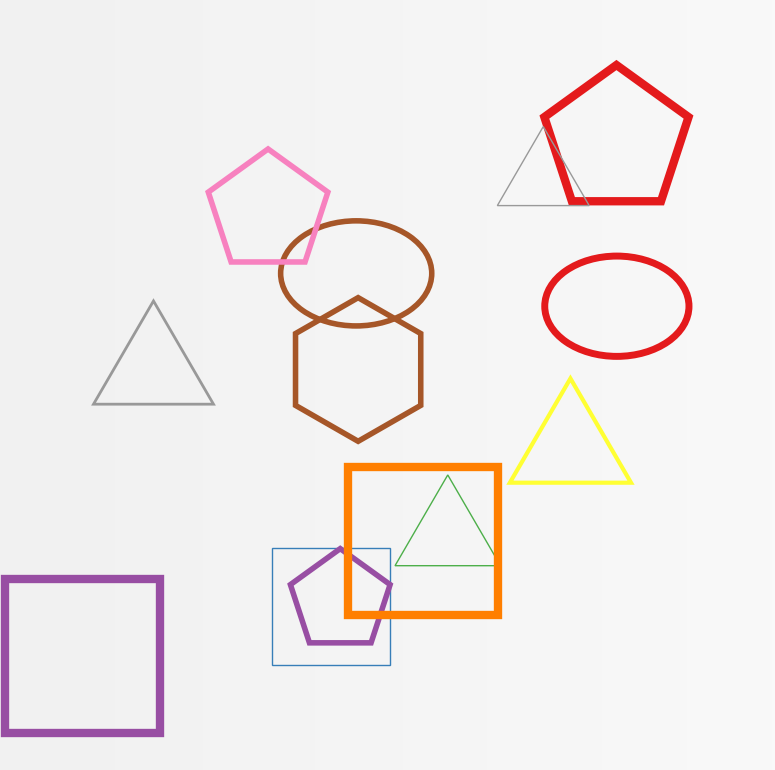[{"shape": "oval", "thickness": 2.5, "radius": 0.47, "center": [0.796, 0.602]}, {"shape": "pentagon", "thickness": 3, "radius": 0.49, "center": [0.795, 0.818]}, {"shape": "square", "thickness": 0.5, "radius": 0.38, "center": [0.427, 0.213]}, {"shape": "triangle", "thickness": 0.5, "radius": 0.39, "center": [0.578, 0.305]}, {"shape": "square", "thickness": 3, "radius": 0.5, "center": [0.107, 0.148]}, {"shape": "pentagon", "thickness": 2, "radius": 0.34, "center": [0.439, 0.22]}, {"shape": "square", "thickness": 3, "radius": 0.48, "center": [0.546, 0.297]}, {"shape": "triangle", "thickness": 1.5, "radius": 0.45, "center": [0.736, 0.418]}, {"shape": "oval", "thickness": 2, "radius": 0.49, "center": [0.46, 0.645]}, {"shape": "hexagon", "thickness": 2, "radius": 0.47, "center": [0.462, 0.52]}, {"shape": "pentagon", "thickness": 2, "radius": 0.41, "center": [0.346, 0.725]}, {"shape": "triangle", "thickness": 1, "radius": 0.45, "center": [0.198, 0.52]}, {"shape": "triangle", "thickness": 0.5, "radius": 0.34, "center": [0.701, 0.767]}]